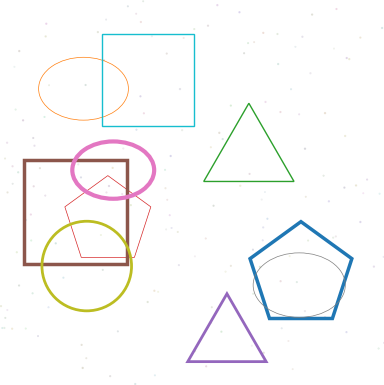[{"shape": "pentagon", "thickness": 2.5, "radius": 0.7, "center": [0.782, 0.285]}, {"shape": "oval", "thickness": 0.5, "radius": 0.58, "center": [0.217, 0.77]}, {"shape": "triangle", "thickness": 1, "radius": 0.68, "center": [0.646, 0.596]}, {"shape": "pentagon", "thickness": 0.5, "radius": 0.59, "center": [0.28, 0.426]}, {"shape": "triangle", "thickness": 2, "radius": 0.59, "center": [0.589, 0.119]}, {"shape": "square", "thickness": 2.5, "radius": 0.67, "center": [0.197, 0.449]}, {"shape": "oval", "thickness": 3, "radius": 0.53, "center": [0.294, 0.558]}, {"shape": "oval", "thickness": 0.5, "radius": 0.6, "center": [0.777, 0.259]}, {"shape": "circle", "thickness": 2, "radius": 0.58, "center": [0.225, 0.309]}, {"shape": "square", "thickness": 1, "radius": 0.6, "center": [0.385, 0.793]}]